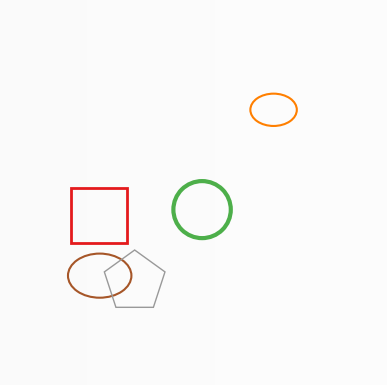[{"shape": "square", "thickness": 2, "radius": 0.36, "center": [0.255, 0.44]}, {"shape": "circle", "thickness": 3, "radius": 0.37, "center": [0.522, 0.456]}, {"shape": "oval", "thickness": 1.5, "radius": 0.3, "center": [0.706, 0.715]}, {"shape": "oval", "thickness": 1.5, "radius": 0.41, "center": [0.257, 0.284]}, {"shape": "pentagon", "thickness": 1, "radius": 0.41, "center": [0.348, 0.268]}]